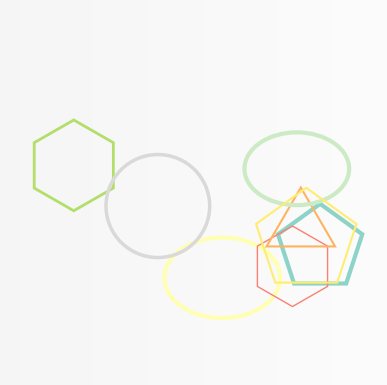[{"shape": "pentagon", "thickness": 3, "radius": 0.57, "center": [0.826, 0.356]}, {"shape": "oval", "thickness": 3, "radius": 0.75, "center": [0.574, 0.279]}, {"shape": "hexagon", "thickness": 1, "radius": 0.52, "center": [0.755, 0.308]}, {"shape": "triangle", "thickness": 1.5, "radius": 0.51, "center": [0.776, 0.411]}, {"shape": "hexagon", "thickness": 2, "radius": 0.59, "center": [0.19, 0.57]}, {"shape": "circle", "thickness": 2.5, "radius": 0.67, "center": [0.407, 0.465]}, {"shape": "oval", "thickness": 3, "radius": 0.68, "center": [0.766, 0.562]}, {"shape": "pentagon", "thickness": 1.5, "radius": 0.68, "center": [0.79, 0.376]}]